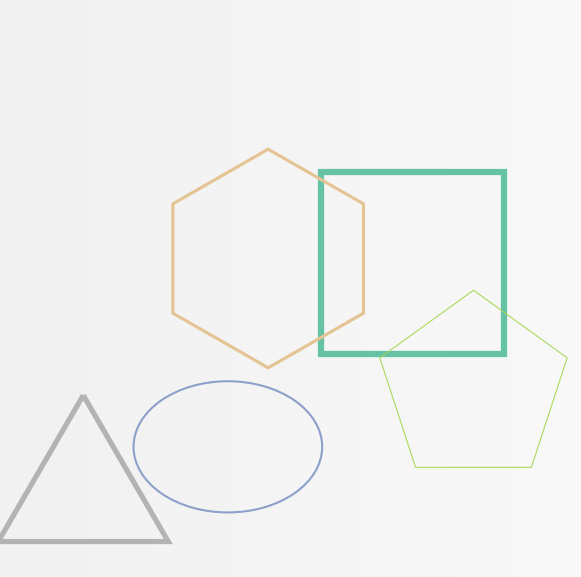[{"shape": "square", "thickness": 3, "radius": 0.79, "center": [0.71, 0.543]}, {"shape": "oval", "thickness": 1, "radius": 0.81, "center": [0.392, 0.225]}, {"shape": "pentagon", "thickness": 0.5, "radius": 0.85, "center": [0.815, 0.327]}, {"shape": "hexagon", "thickness": 1.5, "radius": 0.95, "center": [0.461, 0.551]}, {"shape": "triangle", "thickness": 2.5, "radius": 0.84, "center": [0.143, 0.146]}]